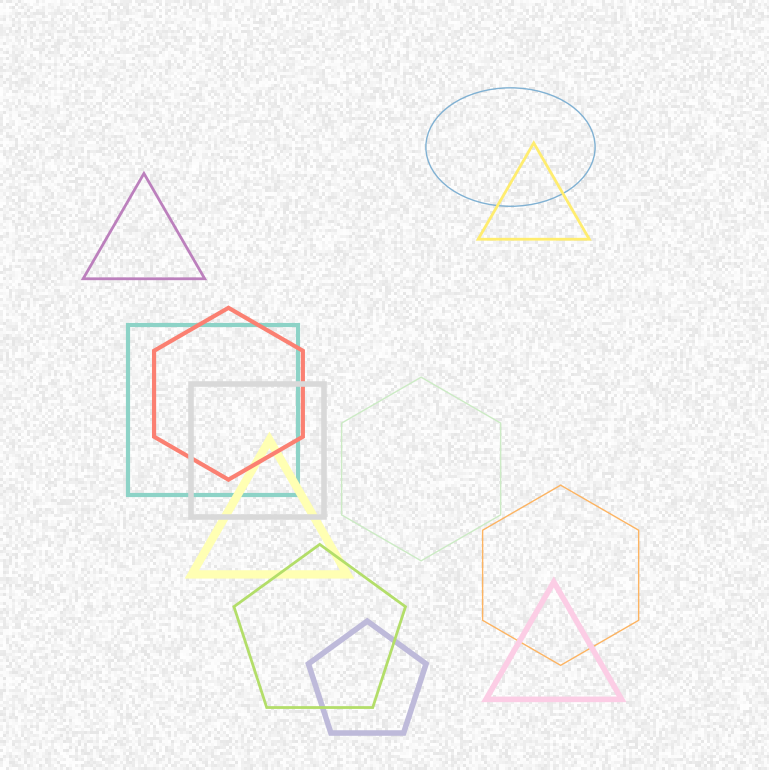[{"shape": "square", "thickness": 1.5, "radius": 0.55, "center": [0.277, 0.467]}, {"shape": "triangle", "thickness": 3, "radius": 0.58, "center": [0.35, 0.312]}, {"shape": "pentagon", "thickness": 2, "radius": 0.4, "center": [0.477, 0.113]}, {"shape": "hexagon", "thickness": 1.5, "radius": 0.56, "center": [0.297, 0.489]}, {"shape": "oval", "thickness": 0.5, "radius": 0.55, "center": [0.663, 0.809]}, {"shape": "hexagon", "thickness": 0.5, "radius": 0.58, "center": [0.728, 0.253]}, {"shape": "pentagon", "thickness": 1, "radius": 0.59, "center": [0.415, 0.176]}, {"shape": "triangle", "thickness": 2, "radius": 0.51, "center": [0.719, 0.143]}, {"shape": "square", "thickness": 2, "radius": 0.43, "center": [0.334, 0.416]}, {"shape": "triangle", "thickness": 1, "radius": 0.46, "center": [0.187, 0.684]}, {"shape": "hexagon", "thickness": 0.5, "radius": 0.6, "center": [0.547, 0.391]}, {"shape": "triangle", "thickness": 1, "radius": 0.42, "center": [0.693, 0.731]}]